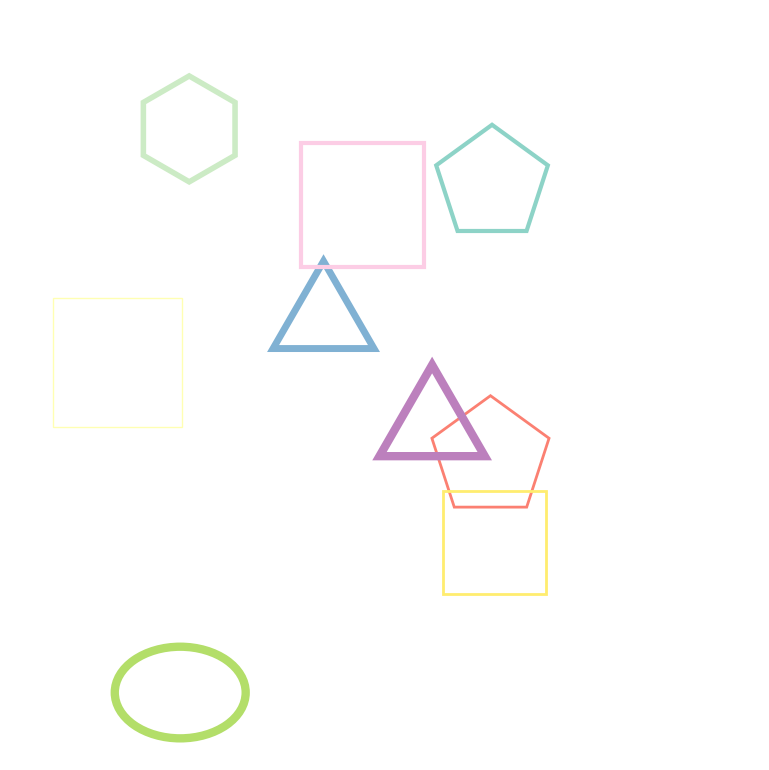[{"shape": "pentagon", "thickness": 1.5, "radius": 0.38, "center": [0.639, 0.762]}, {"shape": "square", "thickness": 0.5, "radius": 0.42, "center": [0.152, 0.529]}, {"shape": "pentagon", "thickness": 1, "radius": 0.4, "center": [0.637, 0.406]}, {"shape": "triangle", "thickness": 2.5, "radius": 0.38, "center": [0.42, 0.585]}, {"shape": "oval", "thickness": 3, "radius": 0.43, "center": [0.234, 0.101]}, {"shape": "square", "thickness": 1.5, "radius": 0.4, "center": [0.471, 0.734]}, {"shape": "triangle", "thickness": 3, "radius": 0.39, "center": [0.561, 0.447]}, {"shape": "hexagon", "thickness": 2, "radius": 0.34, "center": [0.246, 0.833]}, {"shape": "square", "thickness": 1, "radius": 0.34, "center": [0.642, 0.295]}]